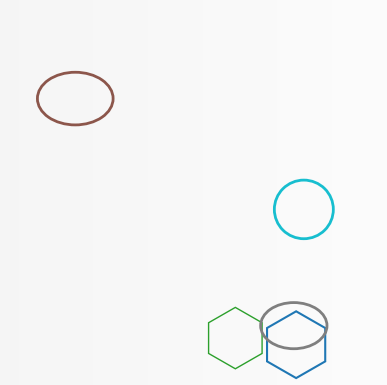[{"shape": "hexagon", "thickness": 1.5, "radius": 0.43, "center": [0.764, 0.105]}, {"shape": "hexagon", "thickness": 1, "radius": 0.4, "center": [0.607, 0.122]}, {"shape": "oval", "thickness": 2, "radius": 0.49, "center": [0.194, 0.744]}, {"shape": "oval", "thickness": 2, "radius": 0.43, "center": [0.758, 0.154]}, {"shape": "circle", "thickness": 2, "radius": 0.38, "center": [0.784, 0.456]}]